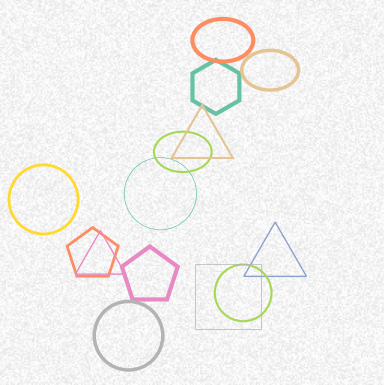[{"shape": "circle", "thickness": 0.5, "radius": 0.47, "center": [0.417, 0.497]}, {"shape": "hexagon", "thickness": 3, "radius": 0.35, "center": [0.561, 0.774]}, {"shape": "pentagon", "thickness": 2, "radius": 0.35, "center": [0.241, 0.339]}, {"shape": "oval", "thickness": 3, "radius": 0.4, "center": [0.579, 0.895]}, {"shape": "triangle", "thickness": 1, "radius": 0.47, "center": [0.715, 0.329]}, {"shape": "triangle", "thickness": 1, "radius": 0.38, "center": [0.261, 0.326]}, {"shape": "pentagon", "thickness": 3, "radius": 0.38, "center": [0.389, 0.284]}, {"shape": "circle", "thickness": 1.5, "radius": 0.37, "center": [0.632, 0.239]}, {"shape": "oval", "thickness": 1.5, "radius": 0.37, "center": [0.475, 0.606]}, {"shape": "circle", "thickness": 2, "radius": 0.45, "center": [0.113, 0.482]}, {"shape": "triangle", "thickness": 1.5, "radius": 0.46, "center": [0.525, 0.636]}, {"shape": "oval", "thickness": 2.5, "radius": 0.37, "center": [0.702, 0.818]}, {"shape": "square", "thickness": 0.5, "radius": 0.42, "center": [0.593, 0.23]}, {"shape": "circle", "thickness": 2.5, "radius": 0.45, "center": [0.334, 0.128]}]